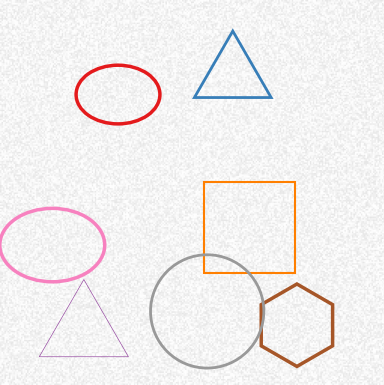[{"shape": "oval", "thickness": 2.5, "radius": 0.54, "center": [0.306, 0.754]}, {"shape": "triangle", "thickness": 2, "radius": 0.58, "center": [0.605, 0.804]}, {"shape": "triangle", "thickness": 0.5, "radius": 0.67, "center": [0.218, 0.14]}, {"shape": "square", "thickness": 1.5, "radius": 0.59, "center": [0.647, 0.408]}, {"shape": "hexagon", "thickness": 2.5, "radius": 0.54, "center": [0.771, 0.155]}, {"shape": "oval", "thickness": 2.5, "radius": 0.68, "center": [0.136, 0.363]}, {"shape": "circle", "thickness": 2, "radius": 0.74, "center": [0.538, 0.191]}]